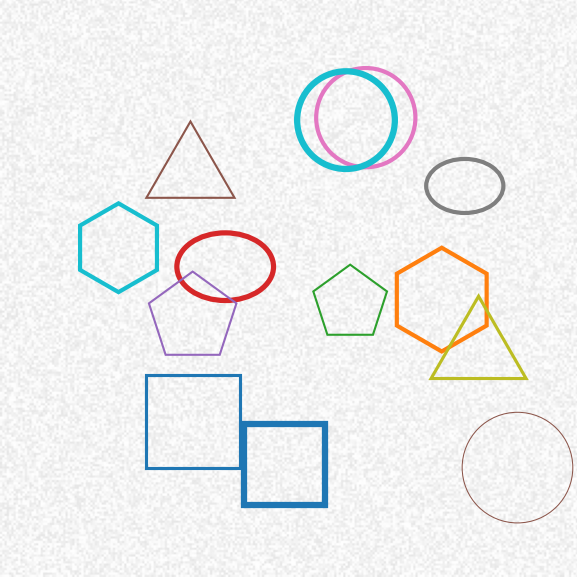[{"shape": "square", "thickness": 1.5, "radius": 0.41, "center": [0.334, 0.269]}, {"shape": "square", "thickness": 3, "radius": 0.35, "center": [0.492, 0.195]}, {"shape": "hexagon", "thickness": 2, "radius": 0.45, "center": [0.765, 0.48]}, {"shape": "pentagon", "thickness": 1, "radius": 0.34, "center": [0.606, 0.474]}, {"shape": "oval", "thickness": 2.5, "radius": 0.42, "center": [0.39, 0.537]}, {"shape": "pentagon", "thickness": 1, "radius": 0.4, "center": [0.334, 0.449]}, {"shape": "circle", "thickness": 0.5, "radius": 0.48, "center": [0.896, 0.189]}, {"shape": "triangle", "thickness": 1, "radius": 0.44, "center": [0.33, 0.701]}, {"shape": "circle", "thickness": 2, "radius": 0.43, "center": [0.633, 0.795]}, {"shape": "oval", "thickness": 2, "radius": 0.33, "center": [0.805, 0.677]}, {"shape": "triangle", "thickness": 1.5, "radius": 0.47, "center": [0.829, 0.391]}, {"shape": "circle", "thickness": 3, "radius": 0.42, "center": [0.599, 0.791]}, {"shape": "hexagon", "thickness": 2, "radius": 0.38, "center": [0.205, 0.57]}]